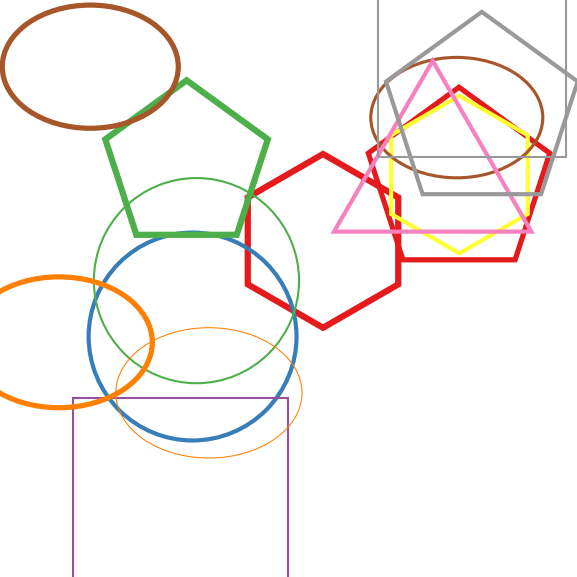[{"shape": "pentagon", "thickness": 2.5, "radius": 0.83, "center": [0.795, 0.683]}, {"shape": "hexagon", "thickness": 3, "radius": 0.75, "center": [0.559, 0.582]}, {"shape": "circle", "thickness": 2, "radius": 0.9, "center": [0.333, 0.416]}, {"shape": "circle", "thickness": 1, "radius": 0.89, "center": [0.34, 0.513]}, {"shape": "pentagon", "thickness": 3, "radius": 0.74, "center": [0.323, 0.712]}, {"shape": "square", "thickness": 1, "radius": 0.93, "center": [0.313, 0.124]}, {"shape": "oval", "thickness": 0.5, "radius": 0.81, "center": [0.362, 0.319]}, {"shape": "oval", "thickness": 2.5, "radius": 0.81, "center": [0.102, 0.406]}, {"shape": "hexagon", "thickness": 2, "radius": 0.68, "center": [0.796, 0.697]}, {"shape": "oval", "thickness": 2.5, "radius": 0.76, "center": [0.156, 0.884]}, {"shape": "oval", "thickness": 1.5, "radius": 0.74, "center": [0.791, 0.795]}, {"shape": "triangle", "thickness": 2, "radius": 0.99, "center": [0.749, 0.697]}, {"shape": "square", "thickness": 1, "radius": 0.81, "center": [0.818, 0.89]}, {"shape": "pentagon", "thickness": 2, "radius": 0.87, "center": [0.834, 0.804]}]